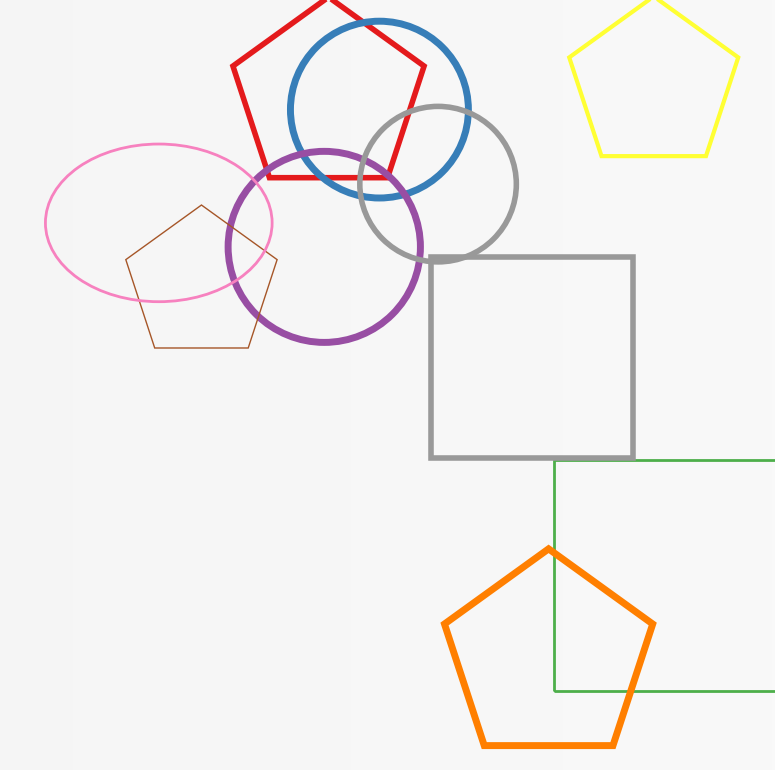[{"shape": "pentagon", "thickness": 2, "radius": 0.65, "center": [0.424, 0.874]}, {"shape": "circle", "thickness": 2.5, "radius": 0.57, "center": [0.49, 0.858]}, {"shape": "square", "thickness": 1, "radius": 0.75, "center": [0.865, 0.252]}, {"shape": "circle", "thickness": 2.5, "radius": 0.62, "center": [0.418, 0.679]}, {"shape": "pentagon", "thickness": 2.5, "radius": 0.71, "center": [0.708, 0.146]}, {"shape": "pentagon", "thickness": 1.5, "radius": 0.57, "center": [0.844, 0.89]}, {"shape": "pentagon", "thickness": 0.5, "radius": 0.51, "center": [0.26, 0.631]}, {"shape": "oval", "thickness": 1, "radius": 0.73, "center": [0.205, 0.711]}, {"shape": "square", "thickness": 2, "radius": 0.65, "center": [0.686, 0.535]}, {"shape": "circle", "thickness": 2, "radius": 0.5, "center": [0.565, 0.761]}]